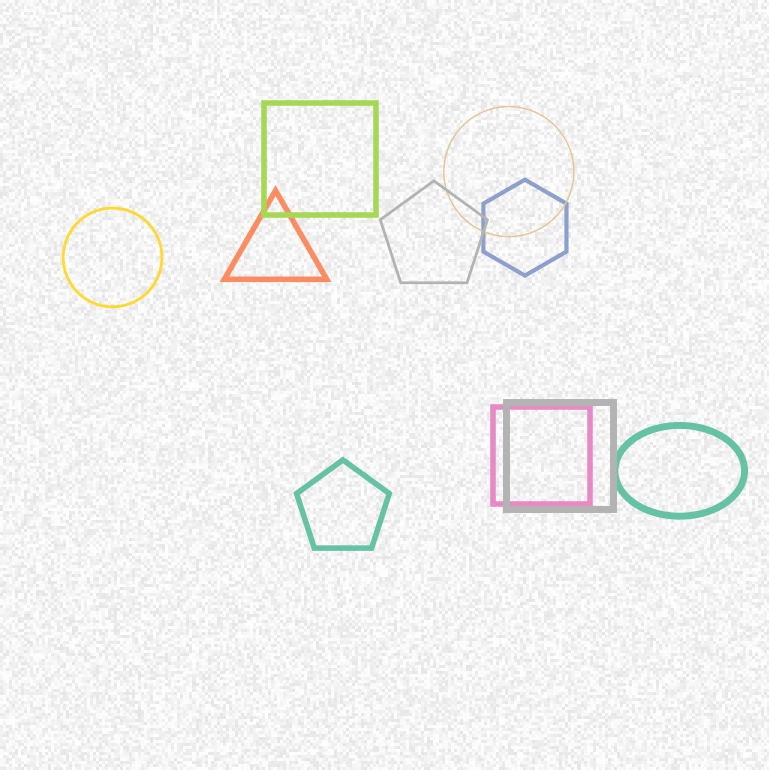[{"shape": "pentagon", "thickness": 2, "radius": 0.32, "center": [0.445, 0.339]}, {"shape": "oval", "thickness": 2.5, "radius": 0.42, "center": [0.883, 0.389]}, {"shape": "triangle", "thickness": 2, "radius": 0.38, "center": [0.358, 0.676]}, {"shape": "hexagon", "thickness": 1.5, "radius": 0.31, "center": [0.682, 0.704]}, {"shape": "square", "thickness": 2, "radius": 0.32, "center": [0.703, 0.408]}, {"shape": "square", "thickness": 2, "radius": 0.36, "center": [0.415, 0.793]}, {"shape": "circle", "thickness": 1, "radius": 0.32, "center": [0.146, 0.666]}, {"shape": "circle", "thickness": 0.5, "radius": 0.42, "center": [0.661, 0.777]}, {"shape": "pentagon", "thickness": 1, "radius": 0.37, "center": [0.563, 0.692]}, {"shape": "square", "thickness": 2.5, "radius": 0.35, "center": [0.727, 0.408]}]